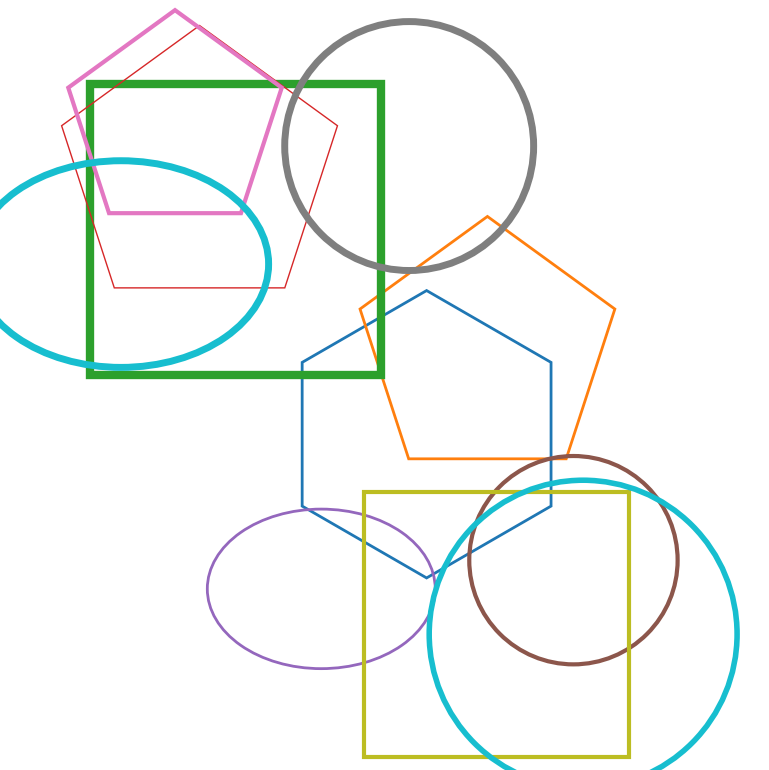[{"shape": "hexagon", "thickness": 1, "radius": 0.93, "center": [0.554, 0.436]}, {"shape": "pentagon", "thickness": 1, "radius": 0.87, "center": [0.633, 0.545]}, {"shape": "square", "thickness": 3, "radius": 0.94, "center": [0.306, 0.702]}, {"shape": "pentagon", "thickness": 0.5, "radius": 0.94, "center": [0.259, 0.779]}, {"shape": "oval", "thickness": 1, "radius": 0.74, "center": [0.417, 0.235]}, {"shape": "circle", "thickness": 1.5, "radius": 0.68, "center": [0.745, 0.272]}, {"shape": "pentagon", "thickness": 1.5, "radius": 0.73, "center": [0.227, 0.841]}, {"shape": "circle", "thickness": 2.5, "radius": 0.81, "center": [0.531, 0.81]}, {"shape": "square", "thickness": 1.5, "radius": 0.86, "center": [0.645, 0.189]}, {"shape": "oval", "thickness": 2.5, "radius": 0.96, "center": [0.157, 0.657]}, {"shape": "circle", "thickness": 2, "radius": 1.0, "center": [0.757, 0.176]}]